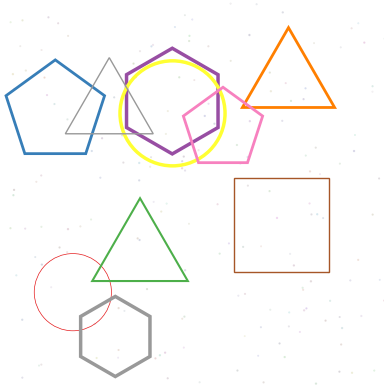[{"shape": "circle", "thickness": 0.5, "radius": 0.5, "center": [0.189, 0.241]}, {"shape": "pentagon", "thickness": 2, "radius": 0.67, "center": [0.144, 0.71]}, {"shape": "triangle", "thickness": 1.5, "radius": 0.72, "center": [0.364, 0.342]}, {"shape": "hexagon", "thickness": 2.5, "radius": 0.69, "center": [0.447, 0.737]}, {"shape": "triangle", "thickness": 2, "radius": 0.69, "center": [0.749, 0.79]}, {"shape": "circle", "thickness": 2.5, "radius": 0.68, "center": [0.448, 0.706]}, {"shape": "square", "thickness": 1, "radius": 0.61, "center": [0.731, 0.415]}, {"shape": "pentagon", "thickness": 2, "radius": 0.54, "center": [0.579, 0.665]}, {"shape": "triangle", "thickness": 1, "radius": 0.66, "center": [0.284, 0.718]}, {"shape": "hexagon", "thickness": 2.5, "radius": 0.52, "center": [0.299, 0.126]}]